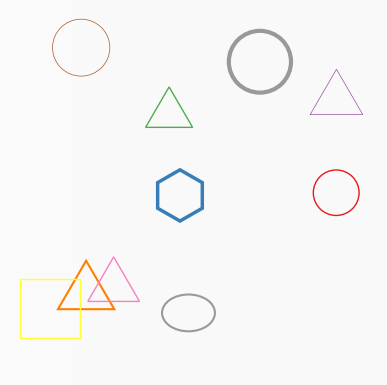[{"shape": "circle", "thickness": 1, "radius": 0.3, "center": [0.868, 0.499]}, {"shape": "hexagon", "thickness": 2.5, "radius": 0.33, "center": [0.464, 0.492]}, {"shape": "triangle", "thickness": 1, "radius": 0.35, "center": [0.436, 0.704]}, {"shape": "triangle", "thickness": 0.5, "radius": 0.39, "center": [0.868, 0.741]}, {"shape": "triangle", "thickness": 1.5, "radius": 0.42, "center": [0.222, 0.239]}, {"shape": "square", "thickness": 1, "radius": 0.38, "center": [0.129, 0.198]}, {"shape": "circle", "thickness": 0.5, "radius": 0.37, "center": [0.209, 0.876]}, {"shape": "triangle", "thickness": 1, "radius": 0.39, "center": [0.293, 0.256]}, {"shape": "circle", "thickness": 3, "radius": 0.4, "center": [0.671, 0.84]}, {"shape": "oval", "thickness": 1.5, "radius": 0.34, "center": [0.486, 0.187]}]